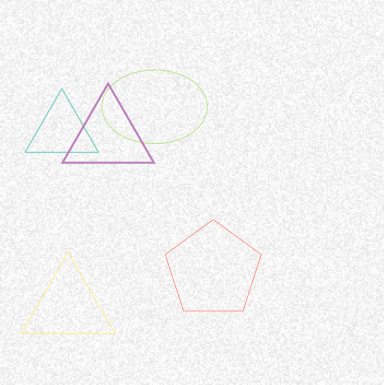[{"shape": "triangle", "thickness": 1, "radius": 0.55, "center": [0.161, 0.659]}, {"shape": "pentagon", "thickness": 0.5, "radius": 0.66, "center": [0.554, 0.298]}, {"shape": "oval", "thickness": 0.5, "radius": 0.68, "center": [0.402, 0.723]}, {"shape": "triangle", "thickness": 1.5, "radius": 0.68, "center": [0.281, 0.646]}, {"shape": "triangle", "thickness": 0.5, "radius": 0.7, "center": [0.177, 0.204]}]